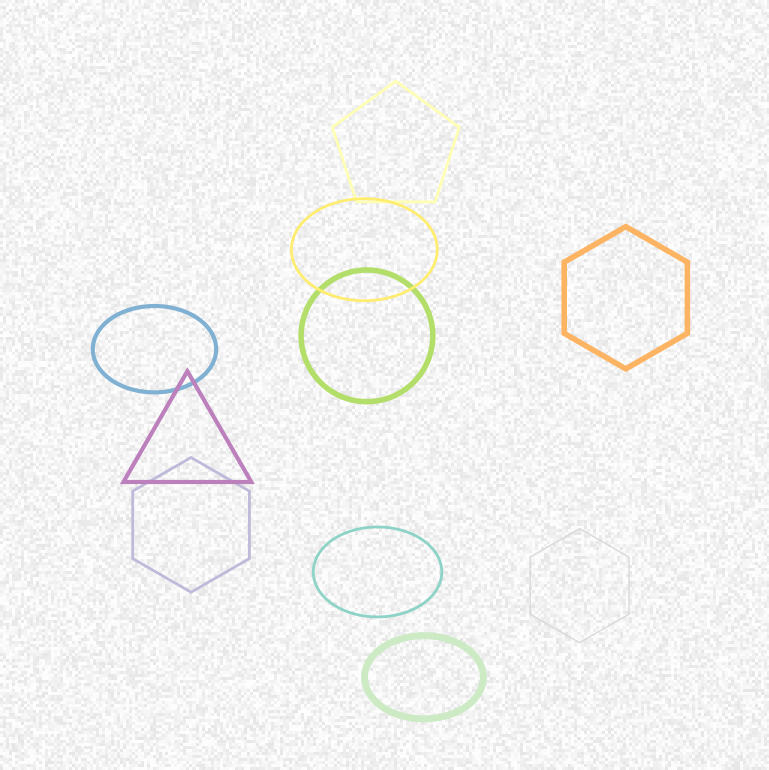[{"shape": "oval", "thickness": 1, "radius": 0.42, "center": [0.49, 0.257]}, {"shape": "pentagon", "thickness": 1, "radius": 0.43, "center": [0.514, 0.808]}, {"shape": "hexagon", "thickness": 1, "radius": 0.44, "center": [0.248, 0.318]}, {"shape": "oval", "thickness": 1.5, "radius": 0.4, "center": [0.201, 0.546]}, {"shape": "hexagon", "thickness": 2, "radius": 0.46, "center": [0.813, 0.613]}, {"shape": "circle", "thickness": 2, "radius": 0.43, "center": [0.477, 0.564]}, {"shape": "hexagon", "thickness": 0.5, "radius": 0.37, "center": [0.753, 0.239]}, {"shape": "triangle", "thickness": 1.5, "radius": 0.48, "center": [0.243, 0.422]}, {"shape": "oval", "thickness": 2.5, "radius": 0.39, "center": [0.551, 0.12]}, {"shape": "oval", "thickness": 1, "radius": 0.47, "center": [0.473, 0.676]}]